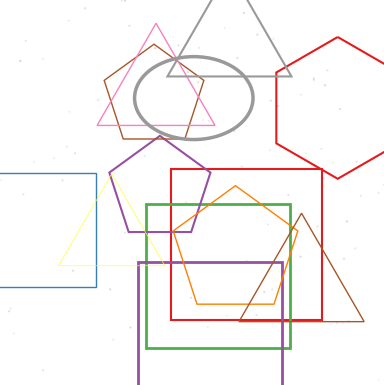[{"shape": "square", "thickness": 1.5, "radius": 0.98, "center": [0.64, 0.364]}, {"shape": "hexagon", "thickness": 1.5, "radius": 0.92, "center": [0.877, 0.72]}, {"shape": "square", "thickness": 1, "radius": 0.74, "center": [0.101, 0.403]}, {"shape": "square", "thickness": 2, "radius": 0.94, "center": [0.566, 0.284]}, {"shape": "pentagon", "thickness": 1.5, "radius": 0.69, "center": [0.415, 0.509]}, {"shape": "square", "thickness": 2, "radius": 0.94, "center": [0.545, 0.131]}, {"shape": "pentagon", "thickness": 1, "radius": 0.85, "center": [0.612, 0.348]}, {"shape": "triangle", "thickness": 0.5, "radius": 0.8, "center": [0.29, 0.389]}, {"shape": "triangle", "thickness": 1, "radius": 0.94, "center": [0.783, 0.258]}, {"shape": "pentagon", "thickness": 1, "radius": 0.68, "center": [0.4, 0.749]}, {"shape": "triangle", "thickness": 1, "radius": 0.88, "center": [0.405, 0.763]}, {"shape": "oval", "thickness": 2.5, "radius": 0.77, "center": [0.503, 0.745]}, {"shape": "triangle", "thickness": 1.5, "radius": 0.93, "center": [0.596, 0.894]}]